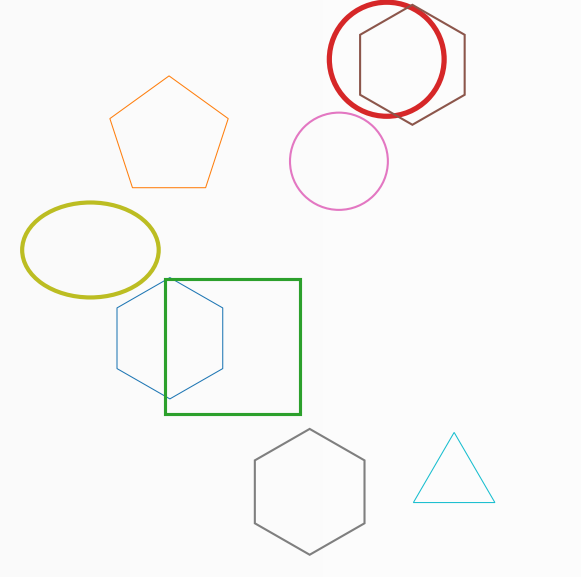[{"shape": "hexagon", "thickness": 0.5, "radius": 0.53, "center": [0.292, 0.413]}, {"shape": "pentagon", "thickness": 0.5, "radius": 0.54, "center": [0.291, 0.761]}, {"shape": "square", "thickness": 1.5, "radius": 0.58, "center": [0.4, 0.399]}, {"shape": "circle", "thickness": 2.5, "radius": 0.49, "center": [0.665, 0.897]}, {"shape": "hexagon", "thickness": 1, "radius": 0.52, "center": [0.709, 0.887]}, {"shape": "circle", "thickness": 1, "radius": 0.42, "center": [0.583, 0.72]}, {"shape": "hexagon", "thickness": 1, "radius": 0.54, "center": [0.533, 0.147]}, {"shape": "oval", "thickness": 2, "radius": 0.59, "center": [0.156, 0.566]}, {"shape": "triangle", "thickness": 0.5, "radius": 0.4, "center": [0.781, 0.169]}]